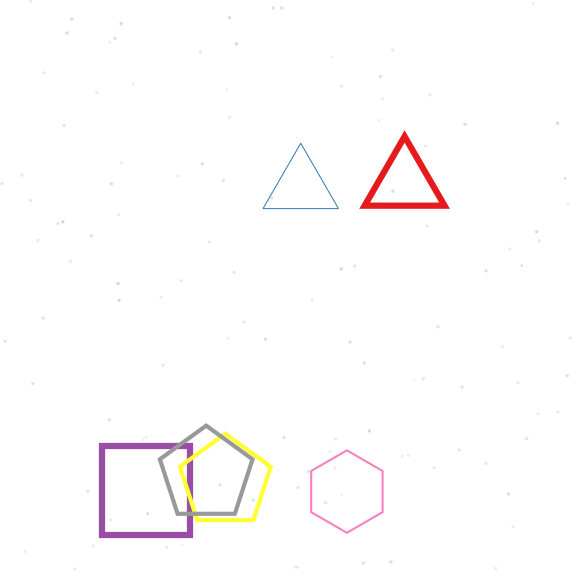[{"shape": "triangle", "thickness": 3, "radius": 0.4, "center": [0.701, 0.683]}, {"shape": "triangle", "thickness": 0.5, "radius": 0.38, "center": [0.521, 0.676]}, {"shape": "square", "thickness": 3, "radius": 0.38, "center": [0.253, 0.15]}, {"shape": "pentagon", "thickness": 2, "radius": 0.41, "center": [0.39, 0.165]}, {"shape": "hexagon", "thickness": 1, "radius": 0.36, "center": [0.601, 0.148]}, {"shape": "pentagon", "thickness": 2, "radius": 0.42, "center": [0.357, 0.178]}]